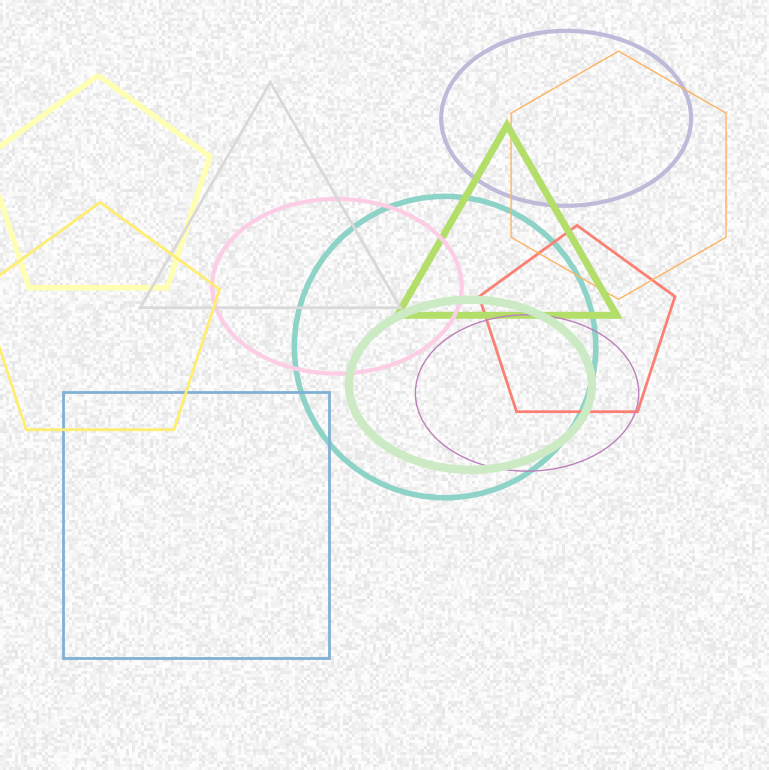[{"shape": "circle", "thickness": 2, "radius": 0.98, "center": [0.578, 0.549]}, {"shape": "pentagon", "thickness": 2, "radius": 0.76, "center": [0.127, 0.75]}, {"shape": "oval", "thickness": 1.5, "radius": 0.81, "center": [0.735, 0.846]}, {"shape": "pentagon", "thickness": 1, "radius": 0.67, "center": [0.749, 0.574]}, {"shape": "square", "thickness": 1, "radius": 0.86, "center": [0.255, 0.319]}, {"shape": "hexagon", "thickness": 0.5, "radius": 0.81, "center": [0.803, 0.772]}, {"shape": "triangle", "thickness": 2.5, "radius": 0.82, "center": [0.658, 0.673]}, {"shape": "oval", "thickness": 1.5, "radius": 0.81, "center": [0.438, 0.628]}, {"shape": "triangle", "thickness": 1, "radius": 0.98, "center": [0.351, 0.698]}, {"shape": "oval", "thickness": 0.5, "radius": 0.73, "center": [0.684, 0.49]}, {"shape": "oval", "thickness": 3, "radius": 0.79, "center": [0.611, 0.5]}, {"shape": "pentagon", "thickness": 1, "radius": 0.82, "center": [0.13, 0.574]}]